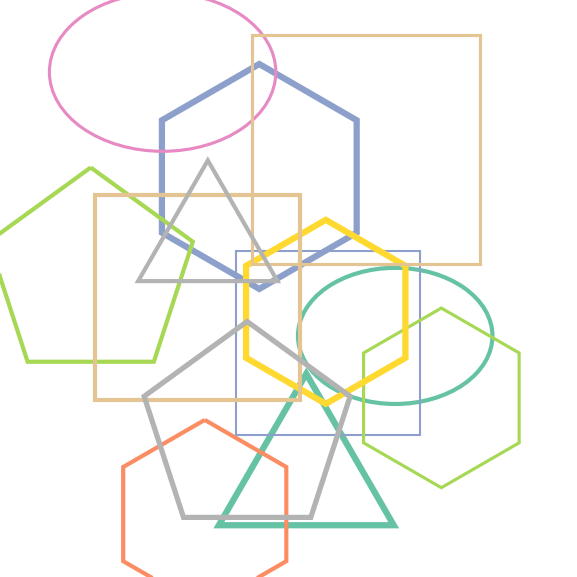[{"shape": "triangle", "thickness": 3, "radius": 0.87, "center": [0.53, 0.177]}, {"shape": "oval", "thickness": 2, "radius": 0.84, "center": [0.684, 0.417]}, {"shape": "hexagon", "thickness": 2, "radius": 0.82, "center": [0.355, 0.109]}, {"shape": "square", "thickness": 1, "radius": 0.8, "center": [0.569, 0.406]}, {"shape": "hexagon", "thickness": 3, "radius": 0.97, "center": [0.449, 0.694]}, {"shape": "oval", "thickness": 1.5, "radius": 0.98, "center": [0.282, 0.874]}, {"shape": "hexagon", "thickness": 1.5, "radius": 0.78, "center": [0.764, 0.31]}, {"shape": "pentagon", "thickness": 2, "radius": 0.93, "center": [0.157, 0.523]}, {"shape": "hexagon", "thickness": 3, "radius": 0.8, "center": [0.564, 0.459]}, {"shape": "square", "thickness": 1.5, "radius": 0.99, "center": [0.634, 0.74]}, {"shape": "square", "thickness": 2, "radius": 0.89, "center": [0.341, 0.483]}, {"shape": "triangle", "thickness": 2, "radius": 0.7, "center": [0.36, 0.582]}, {"shape": "pentagon", "thickness": 2.5, "radius": 0.94, "center": [0.428, 0.255]}]